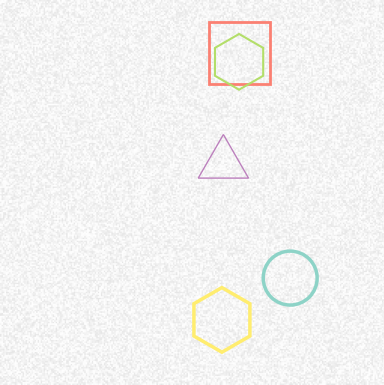[{"shape": "circle", "thickness": 2.5, "radius": 0.35, "center": [0.754, 0.278]}, {"shape": "square", "thickness": 2, "radius": 0.4, "center": [0.622, 0.862]}, {"shape": "hexagon", "thickness": 1.5, "radius": 0.36, "center": [0.621, 0.839]}, {"shape": "triangle", "thickness": 1, "radius": 0.38, "center": [0.58, 0.575]}, {"shape": "hexagon", "thickness": 2.5, "radius": 0.42, "center": [0.576, 0.169]}]